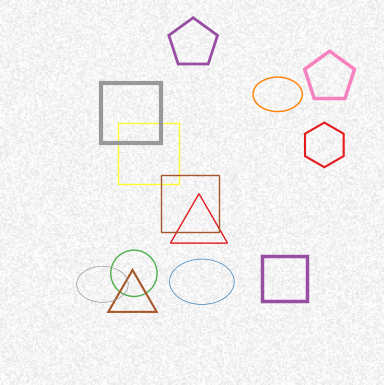[{"shape": "hexagon", "thickness": 1.5, "radius": 0.29, "center": [0.842, 0.624]}, {"shape": "triangle", "thickness": 1, "radius": 0.43, "center": [0.517, 0.411]}, {"shape": "oval", "thickness": 0.5, "radius": 0.42, "center": [0.524, 0.268]}, {"shape": "circle", "thickness": 1, "radius": 0.3, "center": [0.348, 0.29]}, {"shape": "pentagon", "thickness": 2, "radius": 0.33, "center": [0.502, 0.888]}, {"shape": "square", "thickness": 2.5, "radius": 0.29, "center": [0.739, 0.278]}, {"shape": "oval", "thickness": 1, "radius": 0.32, "center": [0.721, 0.755]}, {"shape": "square", "thickness": 1, "radius": 0.4, "center": [0.386, 0.601]}, {"shape": "triangle", "thickness": 1.5, "radius": 0.36, "center": [0.344, 0.226]}, {"shape": "square", "thickness": 1, "radius": 0.37, "center": [0.494, 0.471]}, {"shape": "pentagon", "thickness": 2.5, "radius": 0.34, "center": [0.856, 0.799]}, {"shape": "square", "thickness": 3, "radius": 0.39, "center": [0.34, 0.706]}, {"shape": "oval", "thickness": 0.5, "radius": 0.33, "center": [0.266, 0.262]}]